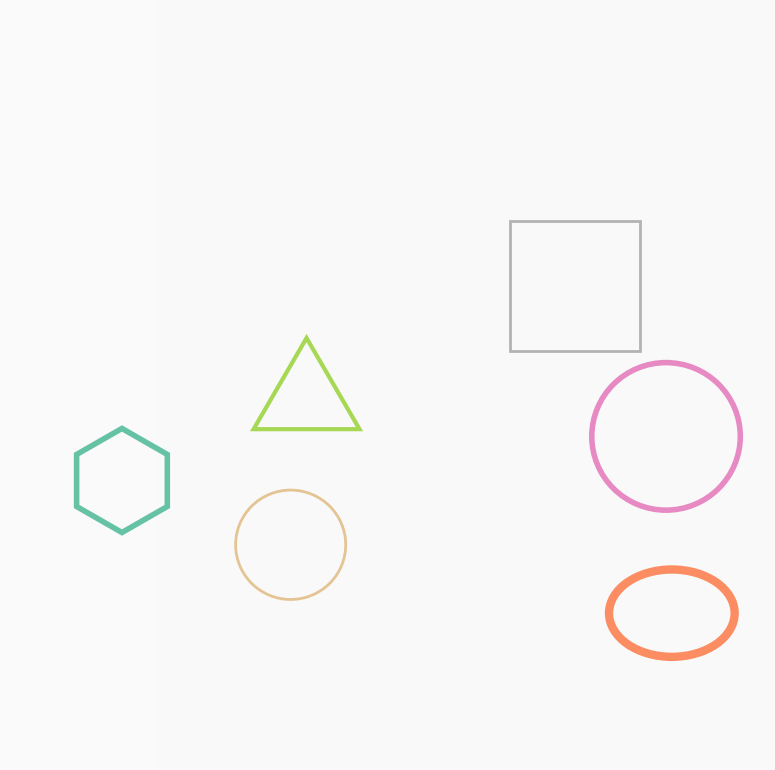[{"shape": "hexagon", "thickness": 2, "radius": 0.34, "center": [0.157, 0.376]}, {"shape": "oval", "thickness": 3, "radius": 0.41, "center": [0.867, 0.204]}, {"shape": "circle", "thickness": 2, "radius": 0.48, "center": [0.859, 0.433]}, {"shape": "triangle", "thickness": 1.5, "radius": 0.39, "center": [0.396, 0.482]}, {"shape": "circle", "thickness": 1, "radius": 0.36, "center": [0.375, 0.292]}, {"shape": "square", "thickness": 1, "radius": 0.42, "center": [0.742, 0.629]}]